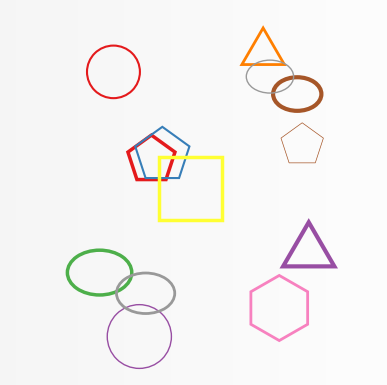[{"shape": "circle", "thickness": 1.5, "radius": 0.34, "center": [0.293, 0.813]}, {"shape": "pentagon", "thickness": 2.5, "radius": 0.32, "center": [0.391, 0.585]}, {"shape": "pentagon", "thickness": 1.5, "radius": 0.37, "center": [0.419, 0.597]}, {"shape": "oval", "thickness": 2.5, "radius": 0.42, "center": [0.257, 0.292]}, {"shape": "circle", "thickness": 1, "radius": 0.41, "center": [0.36, 0.126]}, {"shape": "triangle", "thickness": 3, "radius": 0.38, "center": [0.797, 0.346]}, {"shape": "triangle", "thickness": 2, "radius": 0.32, "center": [0.679, 0.864]}, {"shape": "square", "thickness": 2.5, "radius": 0.41, "center": [0.491, 0.511]}, {"shape": "oval", "thickness": 3, "radius": 0.31, "center": [0.767, 0.756]}, {"shape": "pentagon", "thickness": 0.5, "radius": 0.29, "center": [0.78, 0.624]}, {"shape": "hexagon", "thickness": 2, "radius": 0.42, "center": [0.721, 0.2]}, {"shape": "oval", "thickness": 2, "radius": 0.38, "center": [0.376, 0.238]}, {"shape": "oval", "thickness": 1, "radius": 0.31, "center": [0.697, 0.801]}]